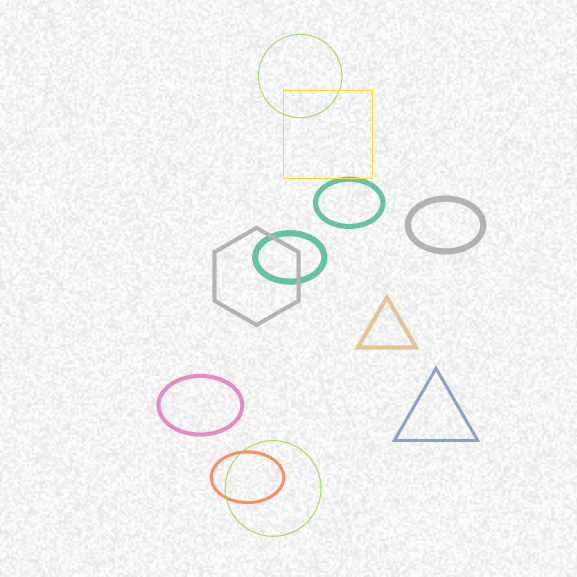[{"shape": "oval", "thickness": 2.5, "radius": 0.29, "center": [0.605, 0.648]}, {"shape": "oval", "thickness": 3, "radius": 0.3, "center": [0.502, 0.553]}, {"shape": "oval", "thickness": 1.5, "radius": 0.31, "center": [0.429, 0.173]}, {"shape": "triangle", "thickness": 1.5, "radius": 0.42, "center": [0.755, 0.278]}, {"shape": "oval", "thickness": 2, "radius": 0.36, "center": [0.347, 0.297]}, {"shape": "circle", "thickness": 0.5, "radius": 0.41, "center": [0.473, 0.153]}, {"shape": "circle", "thickness": 0.5, "radius": 0.36, "center": [0.52, 0.867]}, {"shape": "square", "thickness": 0.5, "radius": 0.38, "center": [0.567, 0.767]}, {"shape": "triangle", "thickness": 2, "radius": 0.29, "center": [0.67, 0.426]}, {"shape": "oval", "thickness": 3, "radius": 0.33, "center": [0.772, 0.609]}, {"shape": "hexagon", "thickness": 2, "radius": 0.42, "center": [0.444, 0.52]}]